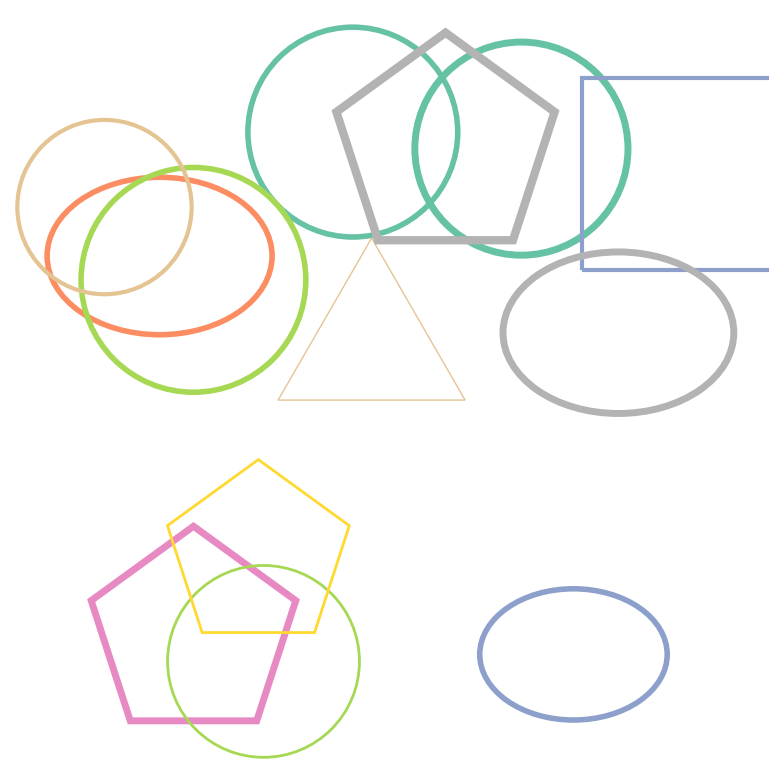[{"shape": "circle", "thickness": 2, "radius": 0.68, "center": [0.458, 0.828]}, {"shape": "circle", "thickness": 2.5, "radius": 0.69, "center": [0.677, 0.807]}, {"shape": "oval", "thickness": 2, "radius": 0.73, "center": [0.207, 0.668]}, {"shape": "oval", "thickness": 2, "radius": 0.61, "center": [0.745, 0.15]}, {"shape": "square", "thickness": 1.5, "radius": 0.62, "center": [0.881, 0.774]}, {"shape": "pentagon", "thickness": 2.5, "radius": 0.7, "center": [0.251, 0.177]}, {"shape": "circle", "thickness": 1, "radius": 0.62, "center": [0.342, 0.141]}, {"shape": "circle", "thickness": 2, "radius": 0.73, "center": [0.251, 0.637]}, {"shape": "pentagon", "thickness": 1, "radius": 0.62, "center": [0.336, 0.279]}, {"shape": "triangle", "thickness": 0.5, "radius": 0.7, "center": [0.483, 0.551]}, {"shape": "circle", "thickness": 1.5, "radius": 0.57, "center": [0.136, 0.731]}, {"shape": "oval", "thickness": 2.5, "radius": 0.75, "center": [0.803, 0.568]}, {"shape": "pentagon", "thickness": 3, "radius": 0.75, "center": [0.579, 0.809]}]